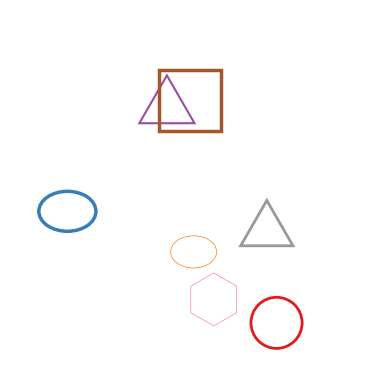[{"shape": "circle", "thickness": 2, "radius": 0.33, "center": [0.718, 0.161]}, {"shape": "oval", "thickness": 2.5, "radius": 0.37, "center": [0.175, 0.451]}, {"shape": "triangle", "thickness": 1.5, "radius": 0.41, "center": [0.434, 0.721]}, {"shape": "oval", "thickness": 0.5, "radius": 0.3, "center": [0.503, 0.346]}, {"shape": "square", "thickness": 2.5, "radius": 0.4, "center": [0.494, 0.738]}, {"shape": "hexagon", "thickness": 0.5, "radius": 0.34, "center": [0.555, 0.222]}, {"shape": "triangle", "thickness": 2, "radius": 0.39, "center": [0.693, 0.401]}]